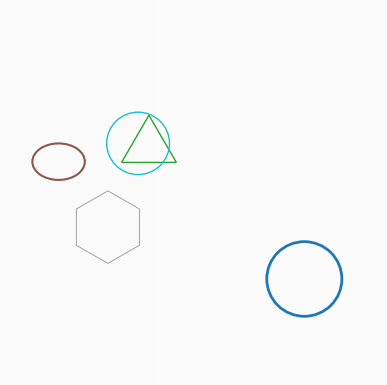[{"shape": "circle", "thickness": 2, "radius": 0.48, "center": [0.785, 0.275]}, {"shape": "triangle", "thickness": 1, "radius": 0.41, "center": [0.384, 0.619]}, {"shape": "oval", "thickness": 1.5, "radius": 0.34, "center": [0.151, 0.58]}, {"shape": "hexagon", "thickness": 0.5, "radius": 0.47, "center": [0.278, 0.41]}, {"shape": "circle", "thickness": 1, "radius": 0.41, "center": [0.356, 0.628]}]